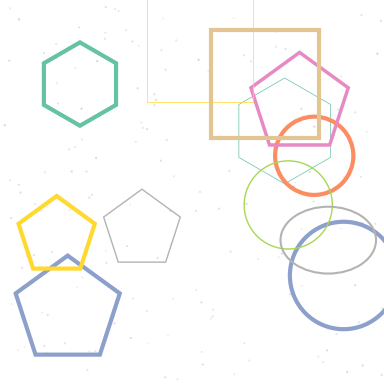[{"shape": "hexagon", "thickness": 3, "radius": 0.54, "center": [0.208, 0.782]}, {"shape": "hexagon", "thickness": 0.5, "radius": 0.69, "center": [0.739, 0.66]}, {"shape": "circle", "thickness": 3, "radius": 0.51, "center": [0.816, 0.595]}, {"shape": "circle", "thickness": 3, "radius": 0.7, "center": [0.892, 0.284]}, {"shape": "pentagon", "thickness": 3, "radius": 0.71, "center": [0.176, 0.194]}, {"shape": "pentagon", "thickness": 2.5, "radius": 0.66, "center": [0.778, 0.731]}, {"shape": "circle", "thickness": 1, "radius": 0.57, "center": [0.749, 0.468]}, {"shape": "square", "thickness": 0.5, "radius": 0.69, "center": [0.52, 0.873]}, {"shape": "pentagon", "thickness": 3, "radius": 0.52, "center": [0.147, 0.387]}, {"shape": "square", "thickness": 3, "radius": 0.7, "center": [0.688, 0.782]}, {"shape": "pentagon", "thickness": 1, "radius": 0.52, "center": [0.369, 0.404]}, {"shape": "oval", "thickness": 1.5, "radius": 0.62, "center": [0.853, 0.376]}]